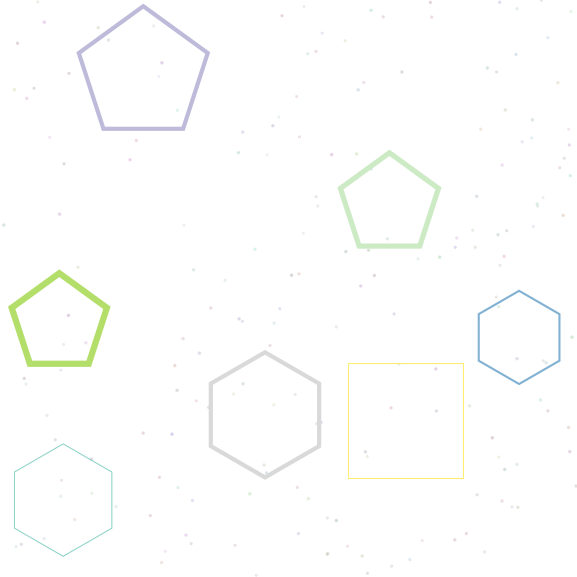[{"shape": "hexagon", "thickness": 0.5, "radius": 0.49, "center": [0.109, 0.133]}, {"shape": "pentagon", "thickness": 2, "radius": 0.59, "center": [0.248, 0.871]}, {"shape": "hexagon", "thickness": 1, "radius": 0.4, "center": [0.899, 0.415]}, {"shape": "pentagon", "thickness": 3, "radius": 0.43, "center": [0.103, 0.439]}, {"shape": "hexagon", "thickness": 2, "radius": 0.54, "center": [0.459, 0.281]}, {"shape": "pentagon", "thickness": 2.5, "radius": 0.45, "center": [0.674, 0.645]}, {"shape": "square", "thickness": 0.5, "radius": 0.5, "center": [0.703, 0.271]}]